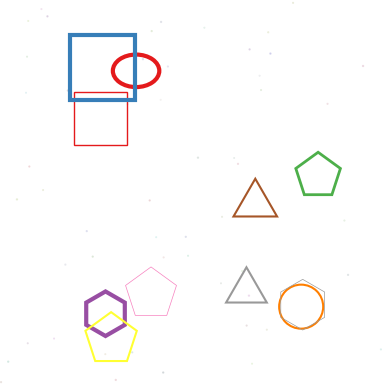[{"shape": "square", "thickness": 1, "radius": 0.35, "center": [0.261, 0.692]}, {"shape": "oval", "thickness": 3, "radius": 0.3, "center": [0.353, 0.816]}, {"shape": "square", "thickness": 3, "radius": 0.42, "center": [0.266, 0.826]}, {"shape": "pentagon", "thickness": 2, "radius": 0.3, "center": [0.826, 0.544]}, {"shape": "hexagon", "thickness": 3, "radius": 0.29, "center": [0.274, 0.185]}, {"shape": "circle", "thickness": 1.5, "radius": 0.29, "center": [0.782, 0.203]}, {"shape": "pentagon", "thickness": 1.5, "radius": 0.35, "center": [0.289, 0.119]}, {"shape": "triangle", "thickness": 1.5, "radius": 0.33, "center": [0.663, 0.47]}, {"shape": "pentagon", "thickness": 0.5, "radius": 0.35, "center": [0.392, 0.237]}, {"shape": "triangle", "thickness": 1.5, "radius": 0.31, "center": [0.64, 0.245]}, {"shape": "hexagon", "thickness": 0.5, "radius": 0.33, "center": [0.786, 0.209]}]